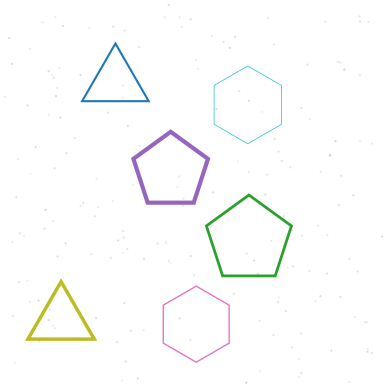[{"shape": "triangle", "thickness": 1.5, "radius": 0.5, "center": [0.3, 0.787]}, {"shape": "pentagon", "thickness": 2, "radius": 0.58, "center": [0.647, 0.377]}, {"shape": "pentagon", "thickness": 3, "radius": 0.51, "center": [0.443, 0.556]}, {"shape": "hexagon", "thickness": 1, "radius": 0.49, "center": [0.51, 0.158]}, {"shape": "triangle", "thickness": 2.5, "radius": 0.5, "center": [0.159, 0.169]}, {"shape": "hexagon", "thickness": 0.5, "radius": 0.51, "center": [0.644, 0.728]}]